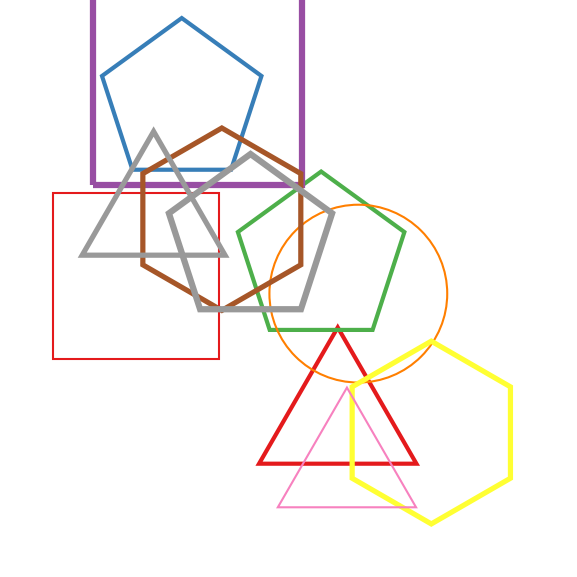[{"shape": "triangle", "thickness": 2, "radius": 0.79, "center": [0.585, 0.275]}, {"shape": "square", "thickness": 1, "radius": 0.72, "center": [0.236, 0.521]}, {"shape": "pentagon", "thickness": 2, "radius": 0.73, "center": [0.315, 0.823]}, {"shape": "pentagon", "thickness": 2, "radius": 0.76, "center": [0.556, 0.55]}, {"shape": "square", "thickness": 3, "radius": 0.9, "center": [0.342, 0.86]}, {"shape": "circle", "thickness": 1, "radius": 0.77, "center": [0.62, 0.491]}, {"shape": "hexagon", "thickness": 2.5, "radius": 0.79, "center": [0.747, 0.25]}, {"shape": "hexagon", "thickness": 2.5, "radius": 0.79, "center": [0.384, 0.62]}, {"shape": "triangle", "thickness": 1, "radius": 0.69, "center": [0.601, 0.19]}, {"shape": "triangle", "thickness": 2.5, "radius": 0.71, "center": [0.266, 0.629]}, {"shape": "pentagon", "thickness": 3, "radius": 0.74, "center": [0.434, 0.584]}]